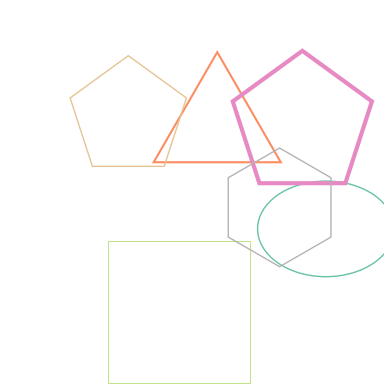[{"shape": "oval", "thickness": 1, "radius": 0.89, "center": [0.846, 0.405]}, {"shape": "triangle", "thickness": 1.5, "radius": 0.95, "center": [0.564, 0.674]}, {"shape": "pentagon", "thickness": 3, "radius": 0.95, "center": [0.785, 0.678]}, {"shape": "square", "thickness": 0.5, "radius": 0.92, "center": [0.466, 0.189]}, {"shape": "pentagon", "thickness": 1, "radius": 0.79, "center": [0.333, 0.696]}, {"shape": "hexagon", "thickness": 1, "radius": 0.77, "center": [0.726, 0.461]}]